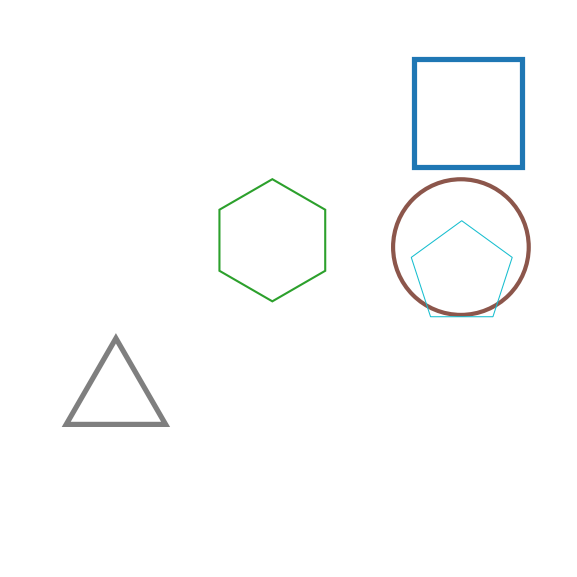[{"shape": "square", "thickness": 2.5, "radius": 0.47, "center": [0.81, 0.803]}, {"shape": "hexagon", "thickness": 1, "radius": 0.53, "center": [0.472, 0.583]}, {"shape": "circle", "thickness": 2, "radius": 0.59, "center": [0.798, 0.571]}, {"shape": "triangle", "thickness": 2.5, "radius": 0.5, "center": [0.201, 0.314]}, {"shape": "pentagon", "thickness": 0.5, "radius": 0.46, "center": [0.8, 0.525]}]